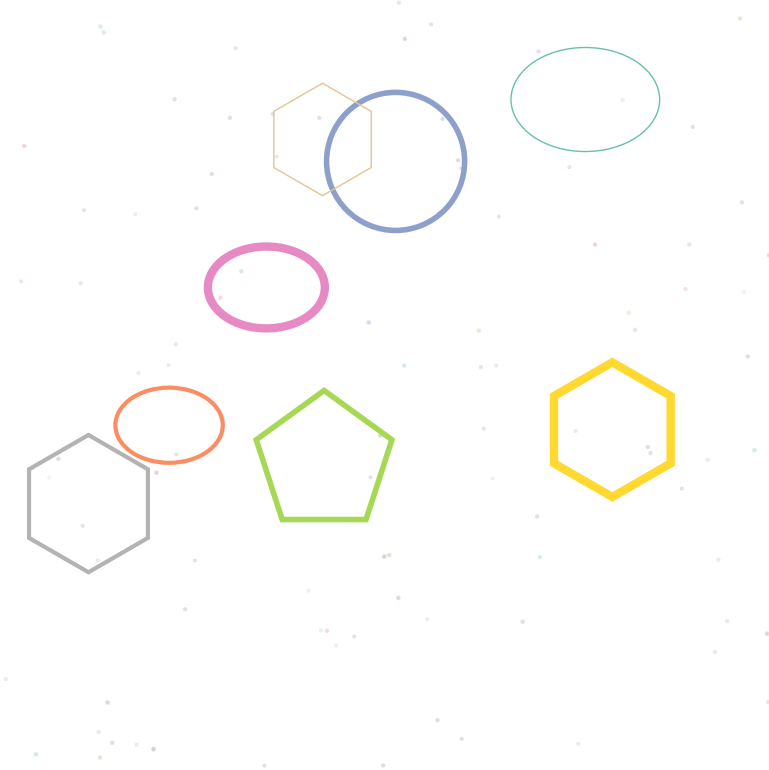[{"shape": "oval", "thickness": 0.5, "radius": 0.48, "center": [0.76, 0.871]}, {"shape": "oval", "thickness": 1.5, "radius": 0.35, "center": [0.22, 0.448]}, {"shape": "circle", "thickness": 2, "radius": 0.45, "center": [0.514, 0.79]}, {"shape": "oval", "thickness": 3, "radius": 0.38, "center": [0.346, 0.627]}, {"shape": "pentagon", "thickness": 2, "radius": 0.46, "center": [0.421, 0.4]}, {"shape": "hexagon", "thickness": 3, "radius": 0.44, "center": [0.795, 0.442]}, {"shape": "hexagon", "thickness": 0.5, "radius": 0.36, "center": [0.419, 0.819]}, {"shape": "hexagon", "thickness": 1.5, "radius": 0.45, "center": [0.115, 0.346]}]